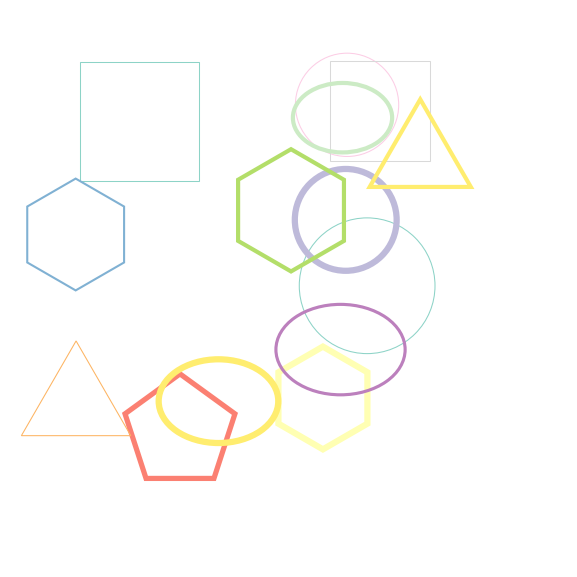[{"shape": "circle", "thickness": 0.5, "radius": 0.59, "center": [0.636, 0.504]}, {"shape": "square", "thickness": 0.5, "radius": 0.51, "center": [0.241, 0.789]}, {"shape": "hexagon", "thickness": 3, "radius": 0.44, "center": [0.559, 0.31]}, {"shape": "circle", "thickness": 3, "radius": 0.44, "center": [0.599, 0.618]}, {"shape": "pentagon", "thickness": 2.5, "radius": 0.5, "center": [0.312, 0.252]}, {"shape": "hexagon", "thickness": 1, "radius": 0.48, "center": [0.131, 0.593]}, {"shape": "triangle", "thickness": 0.5, "radius": 0.55, "center": [0.132, 0.299]}, {"shape": "hexagon", "thickness": 2, "radius": 0.53, "center": [0.504, 0.635]}, {"shape": "circle", "thickness": 0.5, "radius": 0.45, "center": [0.601, 0.818]}, {"shape": "square", "thickness": 0.5, "radius": 0.43, "center": [0.658, 0.807]}, {"shape": "oval", "thickness": 1.5, "radius": 0.56, "center": [0.59, 0.394]}, {"shape": "oval", "thickness": 2, "radius": 0.43, "center": [0.593, 0.795]}, {"shape": "oval", "thickness": 3, "radius": 0.52, "center": [0.378, 0.304]}, {"shape": "triangle", "thickness": 2, "radius": 0.51, "center": [0.728, 0.726]}]